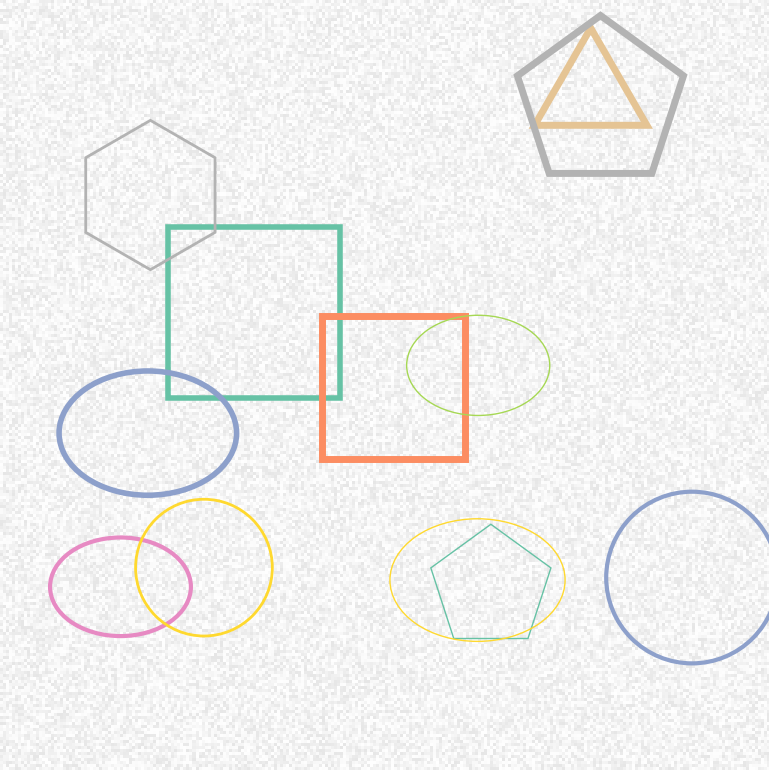[{"shape": "square", "thickness": 2, "radius": 0.56, "center": [0.33, 0.594]}, {"shape": "pentagon", "thickness": 0.5, "radius": 0.41, "center": [0.637, 0.237]}, {"shape": "square", "thickness": 2.5, "radius": 0.46, "center": [0.511, 0.496]}, {"shape": "oval", "thickness": 2, "radius": 0.58, "center": [0.192, 0.438]}, {"shape": "circle", "thickness": 1.5, "radius": 0.56, "center": [0.899, 0.25]}, {"shape": "oval", "thickness": 1.5, "radius": 0.46, "center": [0.156, 0.238]}, {"shape": "oval", "thickness": 0.5, "radius": 0.46, "center": [0.621, 0.526]}, {"shape": "circle", "thickness": 1, "radius": 0.44, "center": [0.265, 0.263]}, {"shape": "oval", "thickness": 0.5, "radius": 0.57, "center": [0.62, 0.247]}, {"shape": "triangle", "thickness": 2.5, "radius": 0.42, "center": [0.767, 0.879]}, {"shape": "pentagon", "thickness": 2.5, "radius": 0.57, "center": [0.78, 0.867]}, {"shape": "hexagon", "thickness": 1, "radius": 0.48, "center": [0.195, 0.747]}]